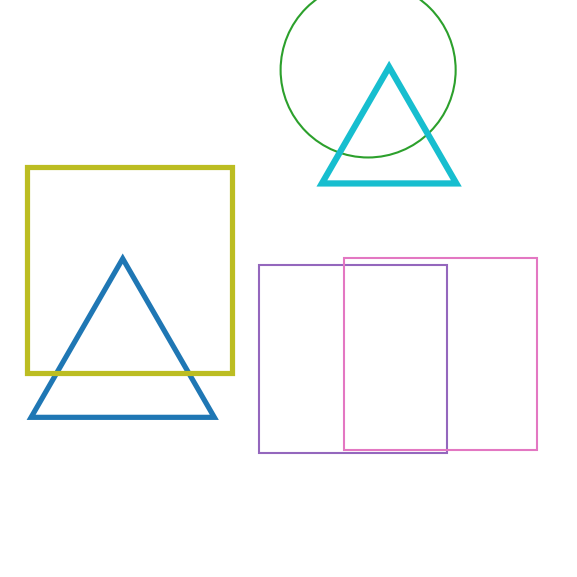[{"shape": "triangle", "thickness": 2.5, "radius": 0.92, "center": [0.212, 0.368]}, {"shape": "circle", "thickness": 1, "radius": 0.76, "center": [0.637, 0.878]}, {"shape": "square", "thickness": 1, "radius": 0.81, "center": [0.611, 0.377]}, {"shape": "square", "thickness": 1, "radius": 0.83, "center": [0.763, 0.386]}, {"shape": "square", "thickness": 2.5, "radius": 0.89, "center": [0.224, 0.531]}, {"shape": "triangle", "thickness": 3, "radius": 0.67, "center": [0.674, 0.749]}]